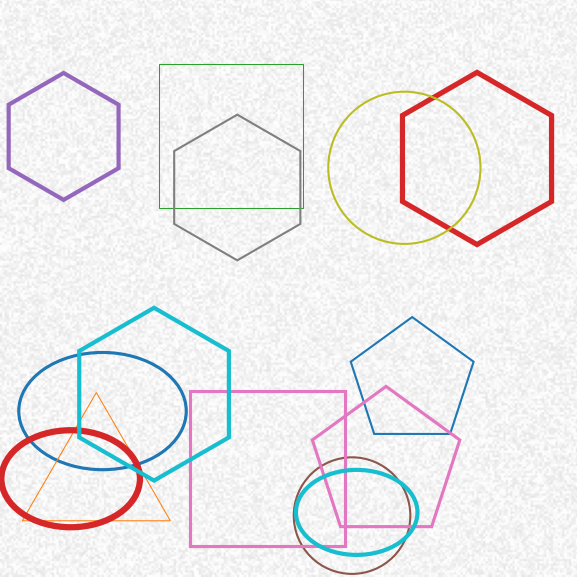[{"shape": "pentagon", "thickness": 1, "radius": 0.56, "center": [0.714, 0.338]}, {"shape": "oval", "thickness": 1.5, "radius": 0.73, "center": [0.178, 0.287]}, {"shape": "triangle", "thickness": 0.5, "radius": 0.74, "center": [0.167, 0.171]}, {"shape": "square", "thickness": 0.5, "radius": 0.62, "center": [0.4, 0.764]}, {"shape": "oval", "thickness": 3, "radius": 0.6, "center": [0.122, 0.17]}, {"shape": "hexagon", "thickness": 2.5, "radius": 0.75, "center": [0.826, 0.725]}, {"shape": "hexagon", "thickness": 2, "radius": 0.55, "center": [0.11, 0.763]}, {"shape": "circle", "thickness": 1, "radius": 0.5, "center": [0.61, 0.106]}, {"shape": "pentagon", "thickness": 1.5, "radius": 0.67, "center": [0.669, 0.196]}, {"shape": "square", "thickness": 1.5, "radius": 0.67, "center": [0.464, 0.188]}, {"shape": "hexagon", "thickness": 1, "radius": 0.63, "center": [0.411, 0.674]}, {"shape": "circle", "thickness": 1, "radius": 0.66, "center": [0.7, 0.709]}, {"shape": "hexagon", "thickness": 2, "radius": 0.75, "center": [0.267, 0.317]}, {"shape": "oval", "thickness": 2, "radius": 0.53, "center": [0.618, 0.112]}]